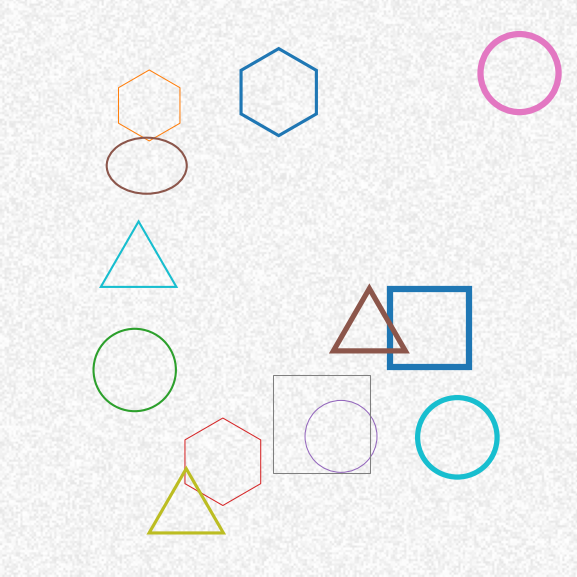[{"shape": "square", "thickness": 3, "radius": 0.34, "center": [0.744, 0.432]}, {"shape": "hexagon", "thickness": 1.5, "radius": 0.38, "center": [0.483, 0.84]}, {"shape": "hexagon", "thickness": 0.5, "radius": 0.31, "center": [0.258, 0.817]}, {"shape": "circle", "thickness": 1, "radius": 0.36, "center": [0.233, 0.358]}, {"shape": "hexagon", "thickness": 0.5, "radius": 0.38, "center": [0.386, 0.2]}, {"shape": "circle", "thickness": 0.5, "radius": 0.31, "center": [0.59, 0.243]}, {"shape": "triangle", "thickness": 2.5, "radius": 0.36, "center": [0.64, 0.428]}, {"shape": "oval", "thickness": 1, "radius": 0.35, "center": [0.254, 0.712]}, {"shape": "circle", "thickness": 3, "radius": 0.34, "center": [0.9, 0.873]}, {"shape": "square", "thickness": 0.5, "radius": 0.42, "center": [0.557, 0.266]}, {"shape": "triangle", "thickness": 1.5, "radius": 0.37, "center": [0.322, 0.113]}, {"shape": "circle", "thickness": 2.5, "radius": 0.34, "center": [0.792, 0.242]}, {"shape": "triangle", "thickness": 1, "radius": 0.38, "center": [0.24, 0.54]}]